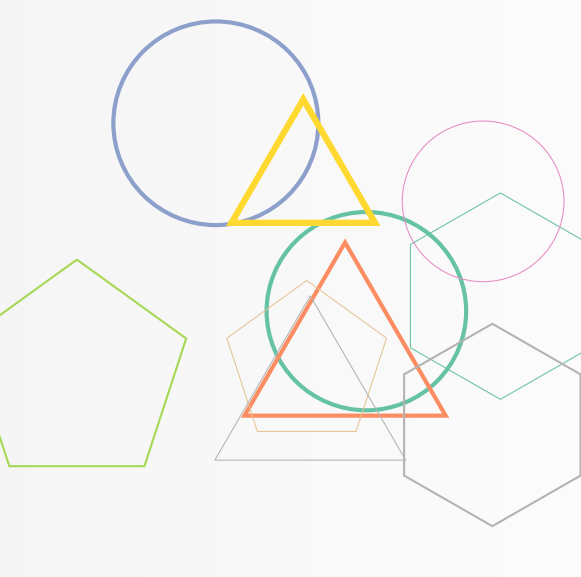[{"shape": "hexagon", "thickness": 0.5, "radius": 0.89, "center": [0.861, 0.486]}, {"shape": "circle", "thickness": 2, "radius": 0.86, "center": [0.63, 0.46]}, {"shape": "triangle", "thickness": 2, "radius": 1.0, "center": [0.594, 0.379]}, {"shape": "circle", "thickness": 2, "radius": 0.88, "center": [0.371, 0.786]}, {"shape": "circle", "thickness": 0.5, "radius": 0.7, "center": [0.831, 0.65]}, {"shape": "pentagon", "thickness": 1, "radius": 0.99, "center": [0.132, 0.352]}, {"shape": "triangle", "thickness": 3, "radius": 0.71, "center": [0.522, 0.685]}, {"shape": "pentagon", "thickness": 0.5, "radius": 0.72, "center": [0.528, 0.369]}, {"shape": "hexagon", "thickness": 1, "radius": 0.88, "center": [0.847, 0.263]}, {"shape": "triangle", "thickness": 0.5, "radius": 0.95, "center": [0.534, 0.297]}]